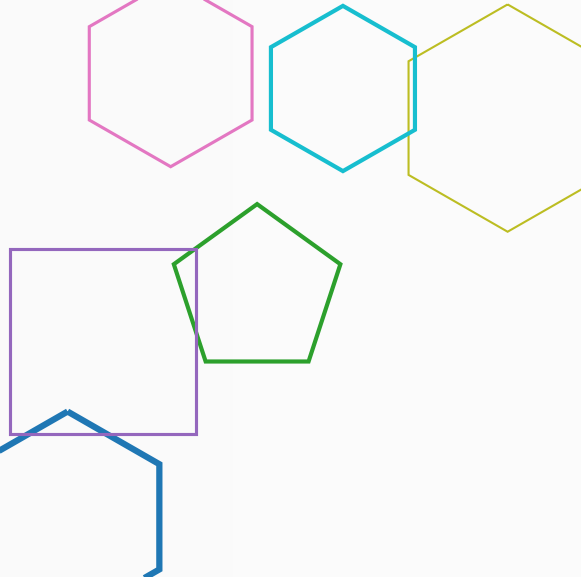[{"shape": "hexagon", "thickness": 3, "radius": 0.91, "center": [0.116, 0.104]}, {"shape": "pentagon", "thickness": 2, "radius": 0.75, "center": [0.442, 0.495]}, {"shape": "square", "thickness": 1.5, "radius": 0.8, "center": [0.177, 0.408]}, {"shape": "hexagon", "thickness": 1.5, "radius": 0.81, "center": [0.294, 0.872]}, {"shape": "hexagon", "thickness": 1, "radius": 0.98, "center": [0.873, 0.795]}, {"shape": "hexagon", "thickness": 2, "radius": 0.72, "center": [0.59, 0.846]}]